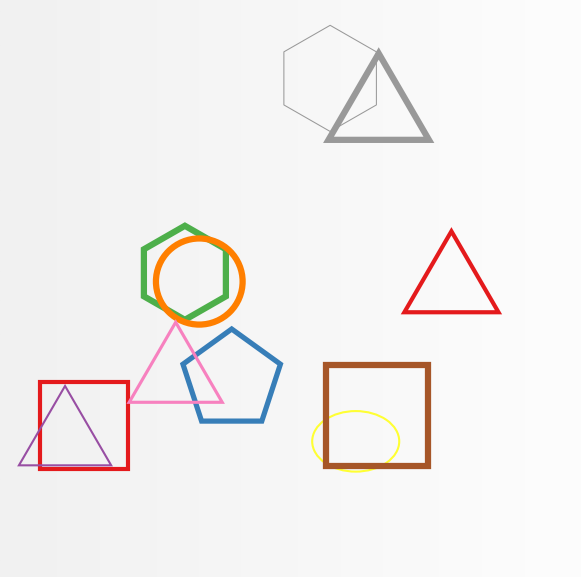[{"shape": "square", "thickness": 2, "radius": 0.38, "center": [0.145, 0.262]}, {"shape": "triangle", "thickness": 2, "radius": 0.47, "center": [0.777, 0.505]}, {"shape": "pentagon", "thickness": 2.5, "radius": 0.44, "center": [0.399, 0.341]}, {"shape": "hexagon", "thickness": 3, "radius": 0.41, "center": [0.318, 0.527]}, {"shape": "triangle", "thickness": 1, "radius": 0.46, "center": [0.112, 0.239]}, {"shape": "circle", "thickness": 3, "radius": 0.37, "center": [0.343, 0.512]}, {"shape": "oval", "thickness": 1, "radius": 0.37, "center": [0.612, 0.235]}, {"shape": "square", "thickness": 3, "radius": 0.44, "center": [0.648, 0.279]}, {"shape": "triangle", "thickness": 1.5, "radius": 0.46, "center": [0.302, 0.349]}, {"shape": "triangle", "thickness": 3, "radius": 0.5, "center": [0.652, 0.807]}, {"shape": "hexagon", "thickness": 0.5, "radius": 0.46, "center": [0.568, 0.863]}]